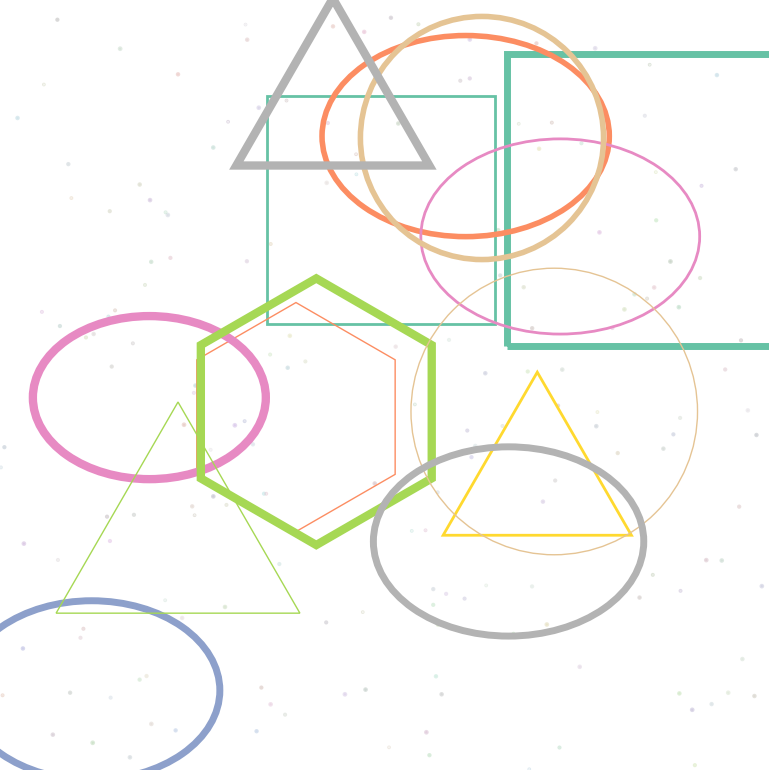[{"shape": "square", "thickness": 1, "radius": 0.74, "center": [0.494, 0.727]}, {"shape": "square", "thickness": 2.5, "radius": 0.95, "center": [0.849, 0.74]}, {"shape": "hexagon", "thickness": 0.5, "radius": 0.74, "center": [0.384, 0.458]}, {"shape": "oval", "thickness": 2, "radius": 0.93, "center": [0.605, 0.823]}, {"shape": "oval", "thickness": 2.5, "radius": 0.83, "center": [0.119, 0.103]}, {"shape": "oval", "thickness": 1, "radius": 0.91, "center": [0.728, 0.693]}, {"shape": "oval", "thickness": 3, "radius": 0.76, "center": [0.194, 0.484]}, {"shape": "triangle", "thickness": 0.5, "radius": 0.91, "center": [0.231, 0.295]}, {"shape": "hexagon", "thickness": 3, "radius": 0.87, "center": [0.411, 0.465]}, {"shape": "triangle", "thickness": 1, "radius": 0.71, "center": [0.698, 0.375]}, {"shape": "circle", "thickness": 2, "radius": 0.79, "center": [0.626, 0.821]}, {"shape": "circle", "thickness": 0.5, "radius": 0.93, "center": [0.72, 0.466]}, {"shape": "triangle", "thickness": 3, "radius": 0.72, "center": [0.432, 0.857]}, {"shape": "oval", "thickness": 2.5, "radius": 0.88, "center": [0.66, 0.297]}]